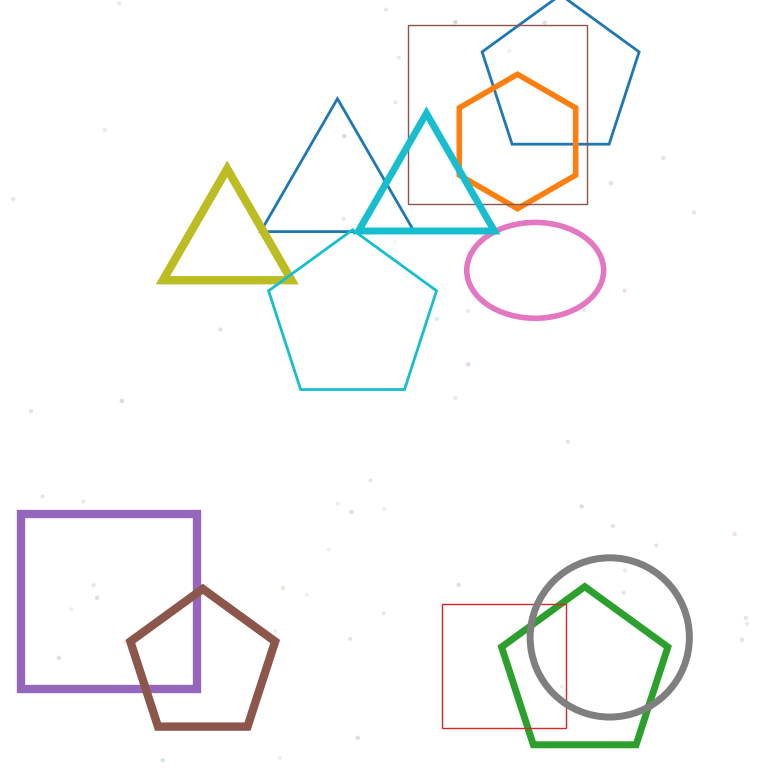[{"shape": "pentagon", "thickness": 1, "radius": 0.54, "center": [0.728, 0.899]}, {"shape": "triangle", "thickness": 1, "radius": 0.58, "center": [0.438, 0.757]}, {"shape": "hexagon", "thickness": 2, "radius": 0.44, "center": [0.672, 0.816]}, {"shape": "pentagon", "thickness": 2.5, "radius": 0.57, "center": [0.759, 0.125]}, {"shape": "square", "thickness": 0.5, "radius": 0.4, "center": [0.654, 0.135]}, {"shape": "square", "thickness": 3, "radius": 0.57, "center": [0.142, 0.219]}, {"shape": "pentagon", "thickness": 3, "radius": 0.49, "center": [0.263, 0.136]}, {"shape": "square", "thickness": 0.5, "radius": 0.58, "center": [0.646, 0.851]}, {"shape": "oval", "thickness": 2, "radius": 0.44, "center": [0.695, 0.649]}, {"shape": "circle", "thickness": 2.5, "radius": 0.52, "center": [0.792, 0.172]}, {"shape": "triangle", "thickness": 3, "radius": 0.48, "center": [0.295, 0.684]}, {"shape": "pentagon", "thickness": 1, "radius": 0.57, "center": [0.458, 0.587]}, {"shape": "triangle", "thickness": 2.5, "radius": 0.51, "center": [0.554, 0.751]}]